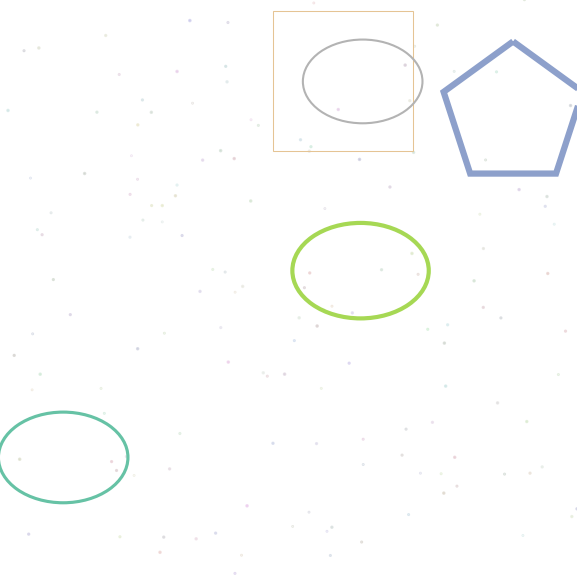[{"shape": "oval", "thickness": 1.5, "radius": 0.56, "center": [0.109, 0.207]}, {"shape": "pentagon", "thickness": 3, "radius": 0.63, "center": [0.888, 0.801]}, {"shape": "oval", "thickness": 2, "radius": 0.59, "center": [0.624, 0.53]}, {"shape": "square", "thickness": 0.5, "radius": 0.61, "center": [0.594, 0.859]}, {"shape": "oval", "thickness": 1, "radius": 0.52, "center": [0.628, 0.858]}]